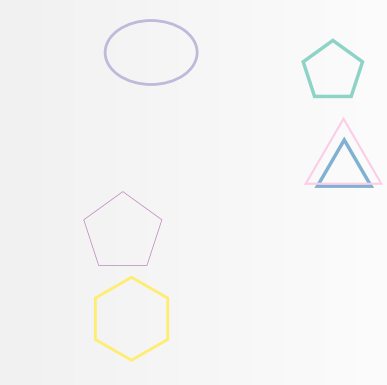[{"shape": "pentagon", "thickness": 2.5, "radius": 0.4, "center": [0.859, 0.815]}, {"shape": "oval", "thickness": 2, "radius": 0.59, "center": [0.39, 0.864]}, {"shape": "triangle", "thickness": 2.5, "radius": 0.4, "center": [0.888, 0.557]}, {"shape": "triangle", "thickness": 1.5, "radius": 0.56, "center": [0.886, 0.579]}, {"shape": "pentagon", "thickness": 0.5, "radius": 0.53, "center": [0.317, 0.396]}, {"shape": "hexagon", "thickness": 2, "radius": 0.54, "center": [0.339, 0.172]}]